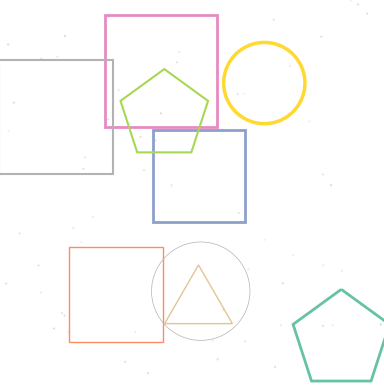[{"shape": "pentagon", "thickness": 2, "radius": 0.66, "center": [0.886, 0.117]}, {"shape": "square", "thickness": 1, "radius": 0.61, "center": [0.301, 0.235]}, {"shape": "square", "thickness": 2, "radius": 0.6, "center": [0.517, 0.542]}, {"shape": "square", "thickness": 2, "radius": 0.73, "center": [0.418, 0.816]}, {"shape": "pentagon", "thickness": 1.5, "radius": 0.6, "center": [0.427, 0.701]}, {"shape": "circle", "thickness": 2.5, "radius": 0.53, "center": [0.687, 0.784]}, {"shape": "triangle", "thickness": 1, "radius": 0.51, "center": [0.516, 0.21]}, {"shape": "square", "thickness": 1.5, "radius": 0.74, "center": [0.145, 0.696]}, {"shape": "circle", "thickness": 0.5, "radius": 0.64, "center": [0.521, 0.244]}]